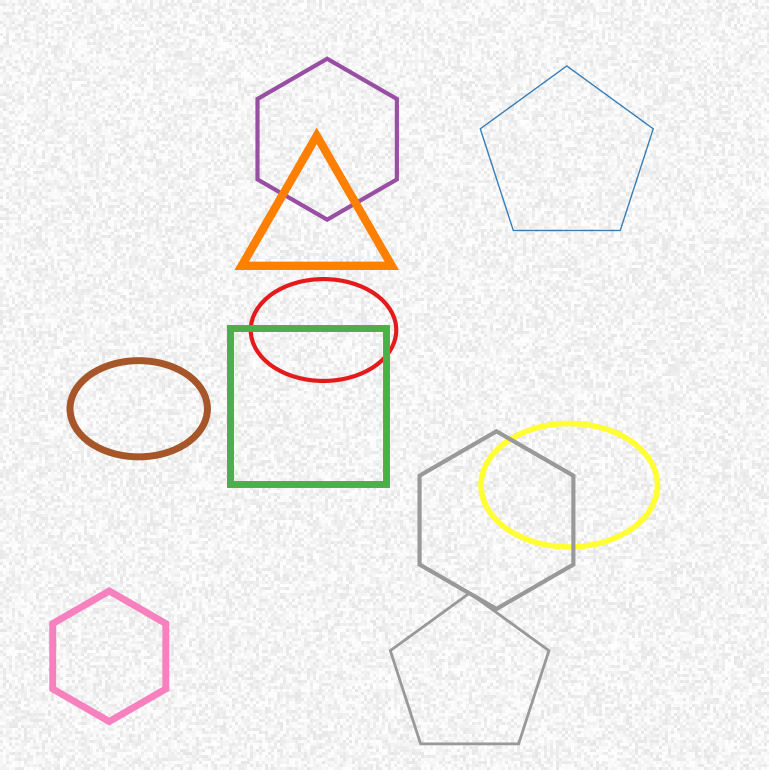[{"shape": "oval", "thickness": 1.5, "radius": 0.47, "center": [0.42, 0.571]}, {"shape": "pentagon", "thickness": 0.5, "radius": 0.59, "center": [0.736, 0.796]}, {"shape": "square", "thickness": 2.5, "radius": 0.51, "center": [0.4, 0.473]}, {"shape": "hexagon", "thickness": 1.5, "radius": 0.52, "center": [0.425, 0.819]}, {"shape": "triangle", "thickness": 3, "radius": 0.56, "center": [0.411, 0.711]}, {"shape": "oval", "thickness": 2, "radius": 0.57, "center": [0.739, 0.37]}, {"shape": "oval", "thickness": 2.5, "radius": 0.45, "center": [0.18, 0.469]}, {"shape": "hexagon", "thickness": 2.5, "radius": 0.42, "center": [0.142, 0.148]}, {"shape": "hexagon", "thickness": 1.5, "radius": 0.58, "center": [0.645, 0.325]}, {"shape": "pentagon", "thickness": 1, "radius": 0.54, "center": [0.61, 0.122]}]